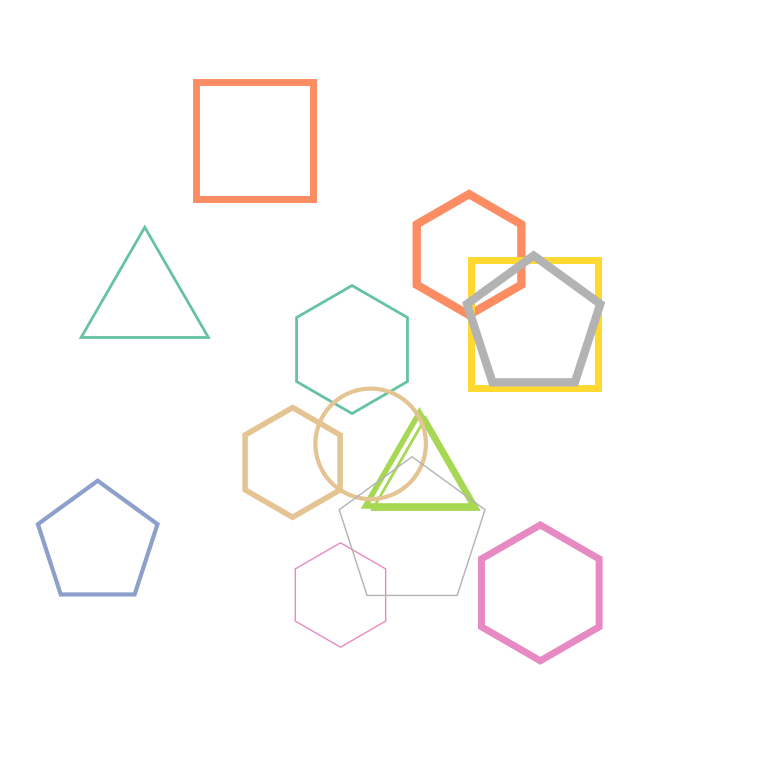[{"shape": "hexagon", "thickness": 1, "radius": 0.42, "center": [0.457, 0.546]}, {"shape": "triangle", "thickness": 1, "radius": 0.48, "center": [0.188, 0.609]}, {"shape": "hexagon", "thickness": 3, "radius": 0.39, "center": [0.609, 0.669]}, {"shape": "square", "thickness": 2.5, "radius": 0.38, "center": [0.33, 0.818]}, {"shape": "pentagon", "thickness": 1.5, "radius": 0.41, "center": [0.127, 0.294]}, {"shape": "hexagon", "thickness": 2.5, "radius": 0.44, "center": [0.702, 0.23]}, {"shape": "hexagon", "thickness": 0.5, "radius": 0.34, "center": [0.442, 0.227]}, {"shape": "triangle", "thickness": 1, "radius": 0.4, "center": [0.553, 0.378]}, {"shape": "triangle", "thickness": 2, "radius": 0.4, "center": [0.545, 0.383]}, {"shape": "square", "thickness": 2.5, "radius": 0.41, "center": [0.694, 0.579]}, {"shape": "circle", "thickness": 1.5, "radius": 0.36, "center": [0.481, 0.424]}, {"shape": "hexagon", "thickness": 2, "radius": 0.36, "center": [0.38, 0.399]}, {"shape": "pentagon", "thickness": 3, "radius": 0.46, "center": [0.693, 0.577]}, {"shape": "pentagon", "thickness": 0.5, "radius": 0.5, "center": [0.535, 0.307]}]